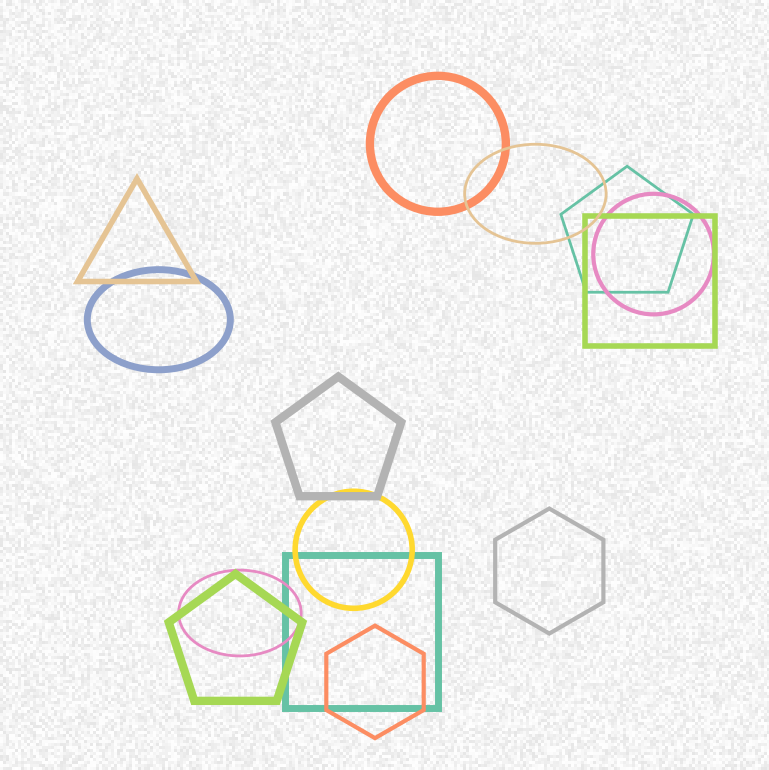[{"shape": "pentagon", "thickness": 1, "radius": 0.45, "center": [0.814, 0.694]}, {"shape": "square", "thickness": 2.5, "radius": 0.5, "center": [0.469, 0.179]}, {"shape": "circle", "thickness": 3, "radius": 0.44, "center": [0.569, 0.813]}, {"shape": "hexagon", "thickness": 1.5, "radius": 0.37, "center": [0.487, 0.114]}, {"shape": "oval", "thickness": 2.5, "radius": 0.46, "center": [0.206, 0.585]}, {"shape": "circle", "thickness": 1.5, "radius": 0.39, "center": [0.849, 0.67]}, {"shape": "oval", "thickness": 1, "radius": 0.4, "center": [0.312, 0.204]}, {"shape": "square", "thickness": 2, "radius": 0.42, "center": [0.844, 0.635]}, {"shape": "pentagon", "thickness": 3, "radius": 0.46, "center": [0.306, 0.164]}, {"shape": "circle", "thickness": 2, "radius": 0.38, "center": [0.459, 0.286]}, {"shape": "oval", "thickness": 1, "radius": 0.46, "center": [0.695, 0.748]}, {"shape": "triangle", "thickness": 2, "radius": 0.45, "center": [0.178, 0.679]}, {"shape": "hexagon", "thickness": 1.5, "radius": 0.41, "center": [0.713, 0.258]}, {"shape": "pentagon", "thickness": 3, "radius": 0.43, "center": [0.439, 0.425]}]